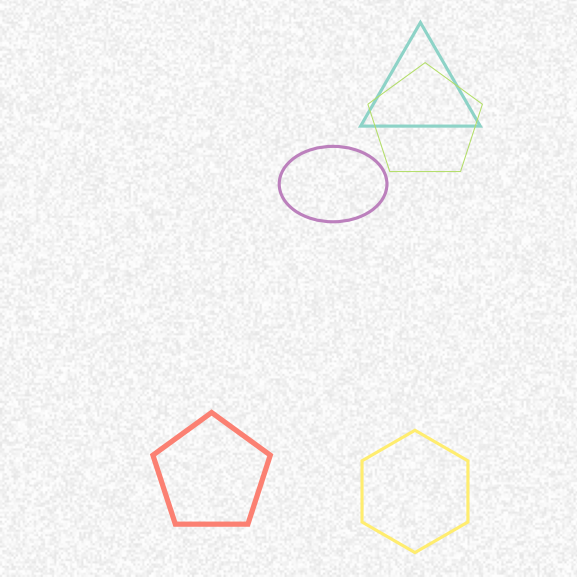[{"shape": "triangle", "thickness": 1.5, "radius": 0.6, "center": [0.728, 0.841]}, {"shape": "pentagon", "thickness": 2.5, "radius": 0.53, "center": [0.366, 0.178]}, {"shape": "pentagon", "thickness": 0.5, "radius": 0.52, "center": [0.736, 0.786]}, {"shape": "oval", "thickness": 1.5, "radius": 0.47, "center": [0.577, 0.68]}, {"shape": "hexagon", "thickness": 1.5, "radius": 0.53, "center": [0.719, 0.148]}]